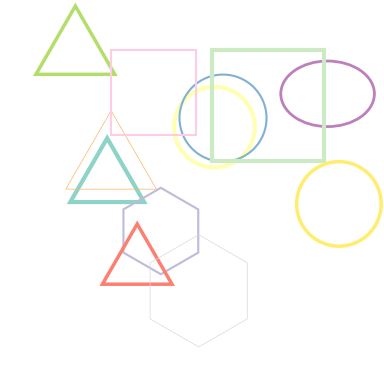[{"shape": "triangle", "thickness": 3, "radius": 0.55, "center": [0.278, 0.531]}, {"shape": "circle", "thickness": 3, "radius": 0.52, "center": [0.557, 0.67]}, {"shape": "hexagon", "thickness": 1.5, "radius": 0.56, "center": [0.418, 0.4]}, {"shape": "triangle", "thickness": 2.5, "radius": 0.52, "center": [0.356, 0.314]}, {"shape": "circle", "thickness": 1.5, "radius": 0.57, "center": [0.579, 0.693]}, {"shape": "triangle", "thickness": 0.5, "radius": 0.68, "center": [0.289, 0.577]}, {"shape": "triangle", "thickness": 2.5, "radius": 0.59, "center": [0.196, 0.866]}, {"shape": "square", "thickness": 1.5, "radius": 0.55, "center": [0.399, 0.759]}, {"shape": "hexagon", "thickness": 0.5, "radius": 0.73, "center": [0.516, 0.245]}, {"shape": "oval", "thickness": 2, "radius": 0.61, "center": [0.851, 0.756]}, {"shape": "square", "thickness": 3, "radius": 0.72, "center": [0.696, 0.726]}, {"shape": "circle", "thickness": 2.5, "radius": 0.55, "center": [0.88, 0.47]}]